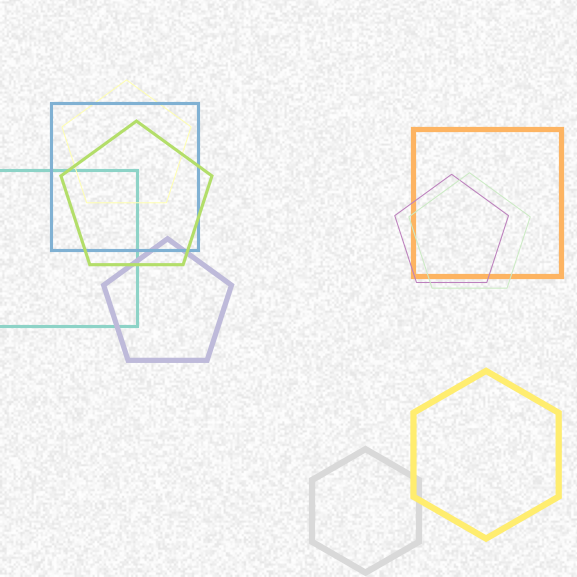[{"shape": "square", "thickness": 1.5, "radius": 0.68, "center": [0.103, 0.57]}, {"shape": "pentagon", "thickness": 0.5, "radius": 0.59, "center": [0.219, 0.743]}, {"shape": "pentagon", "thickness": 2.5, "radius": 0.58, "center": [0.29, 0.469]}, {"shape": "square", "thickness": 1.5, "radius": 0.64, "center": [0.216, 0.694]}, {"shape": "square", "thickness": 2.5, "radius": 0.64, "center": [0.843, 0.648]}, {"shape": "pentagon", "thickness": 1.5, "radius": 0.69, "center": [0.236, 0.652]}, {"shape": "hexagon", "thickness": 3, "radius": 0.53, "center": [0.633, 0.114]}, {"shape": "pentagon", "thickness": 0.5, "radius": 0.52, "center": [0.782, 0.594]}, {"shape": "pentagon", "thickness": 0.5, "radius": 0.55, "center": [0.813, 0.59]}, {"shape": "hexagon", "thickness": 3, "radius": 0.73, "center": [0.842, 0.212]}]